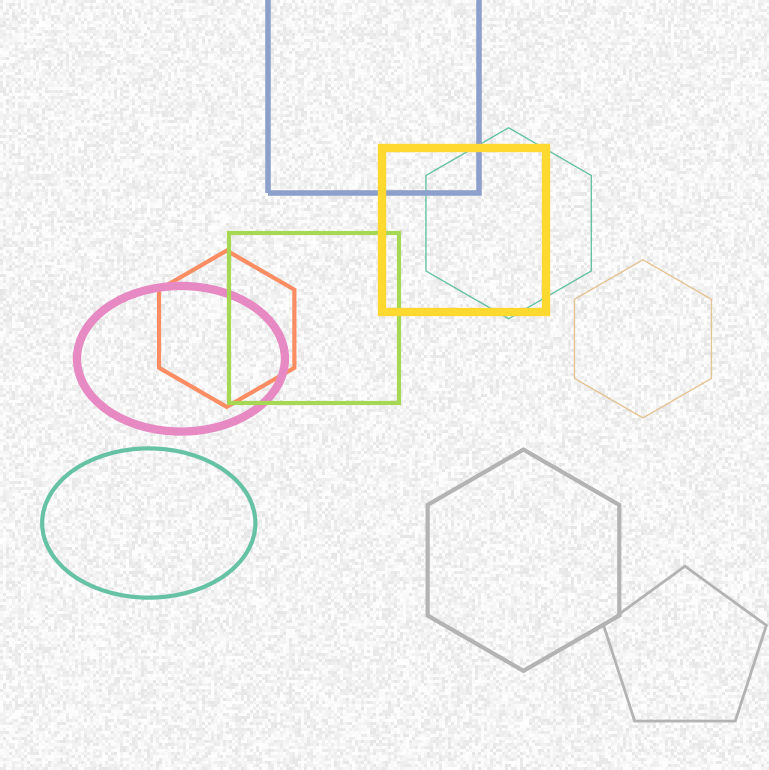[{"shape": "hexagon", "thickness": 0.5, "radius": 0.62, "center": [0.661, 0.71]}, {"shape": "oval", "thickness": 1.5, "radius": 0.69, "center": [0.193, 0.321]}, {"shape": "hexagon", "thickness": 1.5, "radius": 0.51, "center": [0.294, 0.573]}, {"shape": "square", "thickness": 2, "radius": 0.68, "center": [0.485, 0.886]}, {"shape": "oval", "thickness": 3, "radius": 0.68, "center": [0.235, 0.534]}, {"shape": "square", "thickness": 1.5, "radius": 0.55, "center": [0.408, 0.587]}, {"shape": "square", "thickness": 3, "radius": 0.53, "center": [0.602, 0.702]}, {"shape": "hexagon", "thickness": 0.5, "radius": 0.51, "center": [0.835, 0.56]}, {"shape": "hexagon", "thickness": 1.5, "radius": 0.72, "center": [0.68, 0.272]}, {"shape": "pentagon", "thickness": 1, "radius": 0.56, "center": [0.89, 0.153]}]